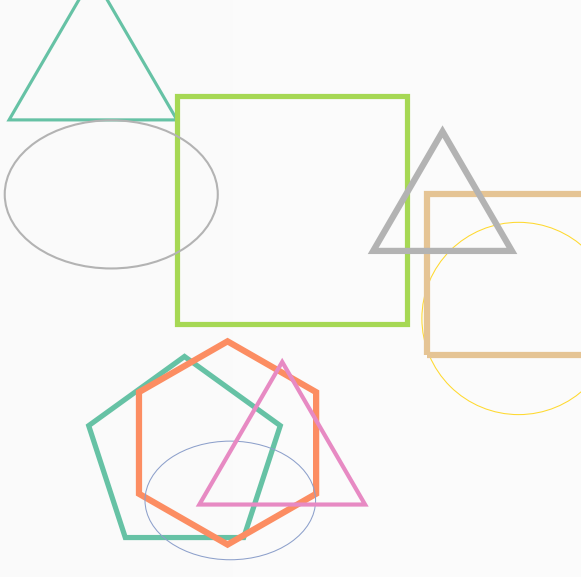[{"shape": "triangle", "thickness": 1.5, "radius": 0.83, "center": [0.16, 0.875]}, {"shape": "pentagon", "thickness": 2.5, "radius": 0.87, "center": [0.317, 0.209]}, {"shape": "hexagon", "thickness": 3, "radius": 0.88, "center": [0.391, 0.232]}, {"shape": "oval", "thickness": 0.5, "radius": 0.73, "center": [0.396, 0.133]}, {"shape": "triangle", "thickness": 2, "radius": 0.82, "center": [0.486, 0.208]}, {"shape": "square", "thickness": 2.5, "radius": 0.99, "center": [0.503, 0.636]}, {"shape": "circle", "thickness": 0.5, "radius": 0.83, "center": [0.892, 0.448]}, {"shape": "square", "thickness": 3, "radius": 0.7, "center": [0.875, 0.524]}, {"shape": "triangle", "thickness": 3, "radius": 0.69, "center": [0.761, 0.634]}, {"shape": "oval", "thickness": 1, "radius": 0.92, "center": [0.191, 0.663]}]